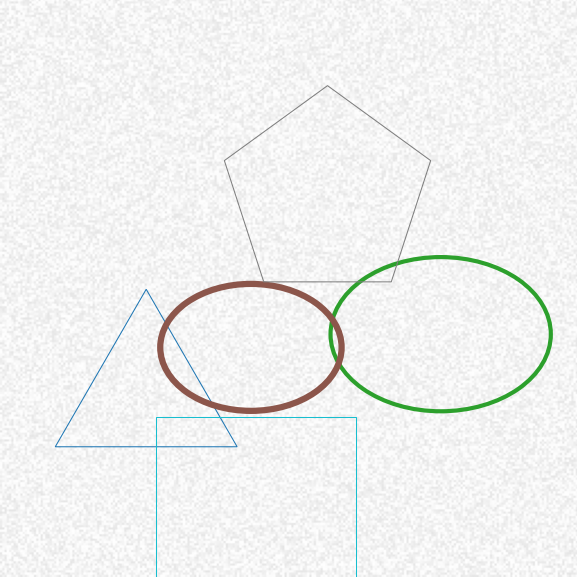[{"shape": "triangle", "thickness": 0.5, "radius": 0.91, "center": [0.253, 0.316]}, {"shape": "oval", "thickness": 2, "radius": 0.95, "center": [0.763, 0.42]}, {"shape": "oval", "thickness": 3, "radius": 0.79, "center": [0.434, 0.398]}, {"shape": "pentagon", "thickness": 0.5, "radius": 0.94, "center": [0.567, 0.663]}, {"shape": "square", "thickness": 0.5, "radius": 0.86, "center": [0.443, 0.103]}]